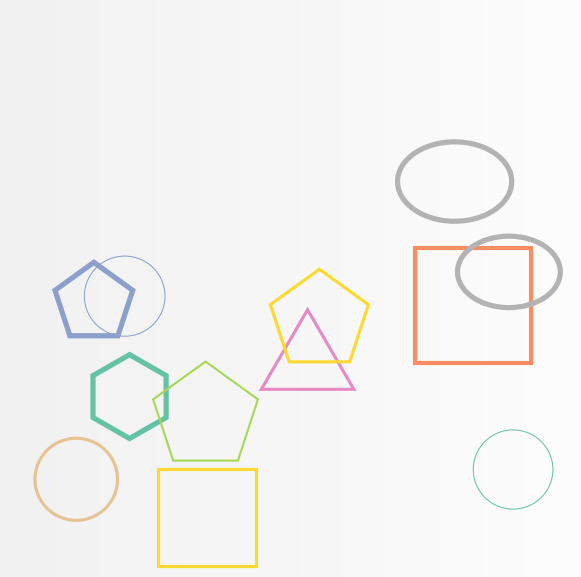[{"shape": "hexagon", "thickness": 2.5, "radius": 0.36, "center": [0.223, 0.312]}, {"shape": "circle", "thickness": 0.5, "radius": 0.34, "center": [0.883, 0.186]}, {"shape": "square", "thickness": 2, "radius": 0.5, "center": [0.814, 0.47]}, {"shape": "pentagon", "thickness": 2.5, "radius": 0.35, "center": [0.162, 0.475]}, {"shape": "circle", "thickness": 0.5, "radius": 0.35, "center": [0.215, 0.486]}, {"shape": "triangle", "thickness": 1.5, "radius": 0.46, "center": [0.529, 0.371]}, {"shape": "pentagon", "thickness": 1, "radius": 0.47, "center": [0.354, 0.278]}, {"shape": "square", "thickness": 1.5, "radius": 0.42, "center": [0.356, 0.103]}, {"shape": "pentagon", "thickness": 1.5, "radius": 0.44, "center": [0.55, 0.444]}, {"shape": "circle", "thickness": 1.5, "radius": 0.36, "center": [0.131, 0.169]}, {"shape": "oval", "thickness": 2.5, "radius": 0.44, "center": [0.876, 0.528]}, {"shape": "oval", "thickness": 2.5, "radius": 0.49, "center": [0.782, 0.685]}]